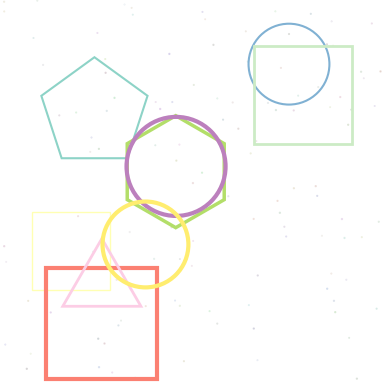[{"shape": "pentagon", "thickness": 1.5, "radius": 0.73, "center": [0.245, 0.706]}, {"shape": "square", "thickness": 1, "radius": 0.51, "center": [0.184, 0.348]}, {"shape": "square", "thickness": 3, "radius": 0.72, "center": [0.263, 0.159]}, {"shape": "circle", "thickness": 1.5, "radius": 0.53, "center": [0.751, 0.833]}, {"shape": "hexagon", "thickness": 2.5, "radius": 0.73, "center": [0.456, 0.554]}, {"shape": "triangle", "thickness": 2, "radius": 0.59, "center": [0.265, 0.263]}, {"shape": "circle", "thickness": 3, "radius": 0.64, "center": [0.457, 0.568]}, {"shape": "square", "thickness": 2, "radius": 0.64, "center": [0.786, 0.753]}, {"shape": "circle", "thickness": 3, "radius": 0.56, "center": [0.378, 0.365]}]